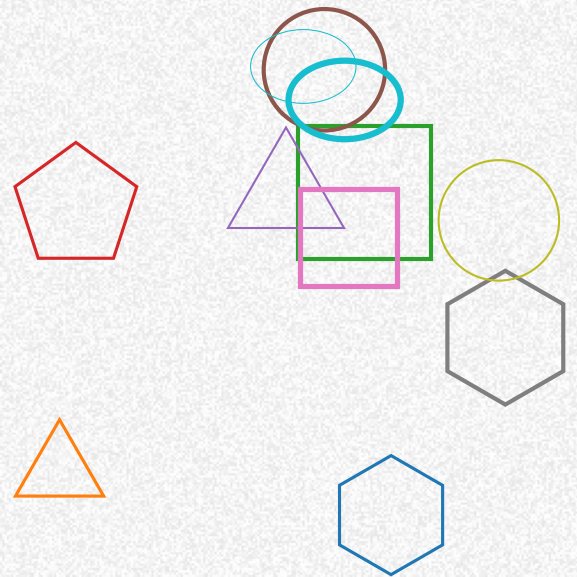[{"shape": "hexagon", "thickness": 1.5, "radius": 0.52, "center": [0.677, 0.107]}, {"shape": "triangle", "thickness": 1.5, "radius": 0.44, "center": [0.103, 0.184]}, {"shape": "square", "thickness": 2, "radius": 0.58, "center": [0.632, 0.666]}, {"shape": "pentagon", "thickness": 1.5, "radius": 0.55, "center": [0.131, 0.642]}, {"shape": "triangle", "thickness": 1, "radius": 0.58, "center": [0.495, 0.662]}, {"shape": "circle", "thickness": 2, "radius": 0.53, "center": [0.562, 0.878]}, {"shape": "square", "thickness": 2.5, "radius": 0.42, "center": [0.604, 0.588]}, {"shape": "hexagon", "thickness": 2, "radius": 0.58, "center": [0.875, 0.414]}, {"shape": "circle", "thickness": 1, "radius": 0.52, "center": [0.864, 0.618]}, {"shape": "oval", "thickness": 3, "radius": 0.49, "center": [0.597, 0.826]}, {"shape": "oval", "thickness": 0.5, "radius": 0.46, "center": [0.525, 0.884]}]